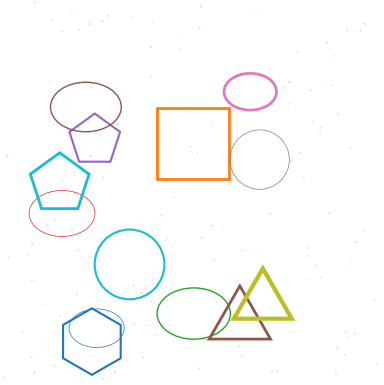[{"shape": "oval", "thickness": 0.5, "radius": 0.36, "center": [0.251, 0.147]}, {"shape": "hexagon", "thickness": 1.5, "radius": 0.43, "center": [0.239, 0.113]}, {"shape": "square", "thickness": 2, "radius": 0.46, "center": [0.501, 0.627]}, {"shape": "oval", "thickness": 1, "radius": 0.48, "center": [0.503, 0.186]}, {"shape": "oval", "thickness": 0.5, "radius": 0.43, "center": [0.161, 0.446]}, {"shape": "pentagon", "thickness": 1.5, "radius": 0.35, "center": [0.246, 0.636]}, {"shape": "oval", "thickness": 1, "radius": 0.46, "center": [0.223, 0.722]}, {"shape": "triangle", "thickness": 2, "radius": 0.46, "center": [0.623, 0.165]}, {"shape": "oval", "thickness": 2, "radius": 0.34, "center": [0.65, 0.762]}, {"shape": "circle", "thickness": 0.5, "radius": 0.39, "center": [0.674, 0.585]}, {"shape": "triangle", "thickness": 3, "radius": 0.43, "center": [0.683, 0.216]}, {"shape": "pentagon", "thickness": 2, "radius": 0.4, "center": [0.155, 0.523]}, {"shape": "circle", "thickness": 1.5, "radius": 0.45, "center": [0.336, 0.313]}]